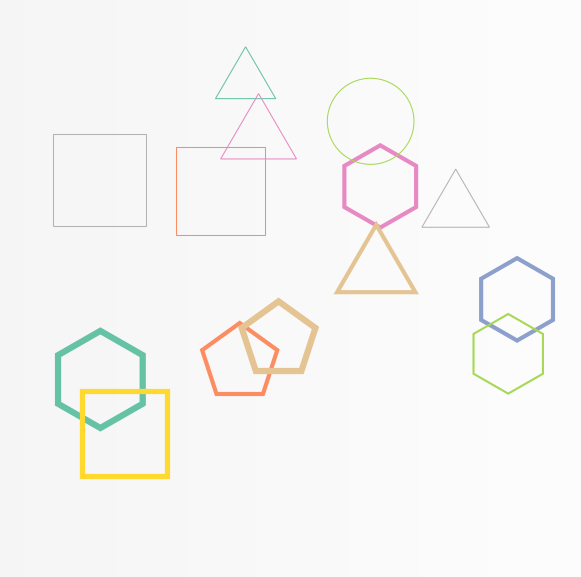[{"shape": "triangle", "thickness": 0.5, "radius": 0.3, "center": [0.423, 0.858]}, {"shape": "hexagon", "thickness": 3, "radius": 0.42, "center": [0.173, 0.342]}, {"shape": "square", "thickness": 0.5, "radius": 0.38, "center": [0.379, 0.668]}, {"shape": "pentagon", "thickness": 2, "radius": 0.34, "center": [0.412, 0.372]}, {"shape": "hexagon", "thickness": 2, "radius": 0.36, "center": [0.89, 0.481]}, {"shape": "triangle", "thickness": 0.5, "radius": 0.38, "center": [0.445, 0.762]}, {"shape": "hexagon", "thickness": 2, "radius": 0.36, "center": [0.654, 0.676]}, {"shape": "hexagon", "thickness": 1, "radius": 0.34, "center": [0.874, 0.386]}, {"shape": "circle", "thickness": 0.5, "radius": 0.37, "center": [0.638, 0.789]}, {"shape": "square", "thickness": 2.5, "radius": 0.37, "center": [0.214, 0.249]}, {"shape": "pentagon", "thickness": 3, "radius": 0.33, "center": [0.479, 0.411]}, {"shape": "triangle", "thickness": 2, "radius": 0.39, "center": [0.647, 0.532]}, {"shape": "triangle", "thickness": 0.5, "radius": 0.34, "center": [0.784, 0.639]}, {"shape": "square", "thickness": 0.5, "radius": 0.4, "center": [0.171, 0.687]}]